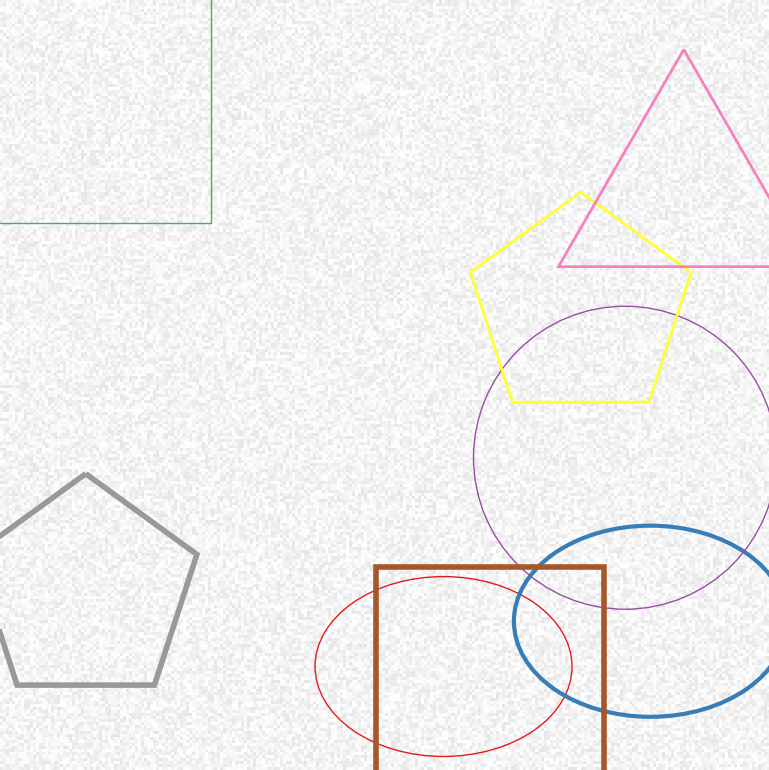[{"shape": "oval", "thickness": 0.5, "radius": 0.83, "center": [0.576, 0.134]}, {"shape": "oval", "thickness": 1.5, "radius": 0.89, "center": [0.845, 0.193]}, {"shape": "square", "thickness": 0.5, "radius": 0.84, "center": [0.106, 0.879]}, {"shape": "circle", "thickness": 0.5, "radius": 0.98, "center": [0.812, 0.406]}, {"shape": "pentagon", "thickness": 1, "radius": 0.75, "center": [0.754, 0.6]}, {"shape": "square", "thickness": 2, "radius": 0.74, "center": [0.636, 0.115]}, {"shape": "triangle", "thickness": 1, "radius": 0.94, "center": [0.888, 0.748]}, {"shape": "pentagon", "thickness": 2, "radius": 0.76, "center": [0.111, 0.233]}]